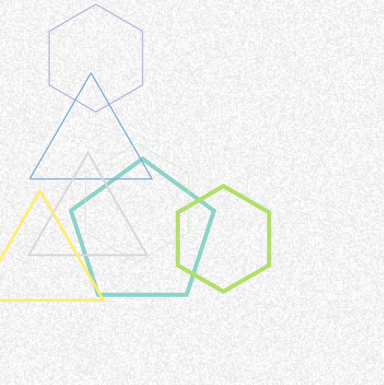[{"shape": "pentagon", "thickness": 3, "radius": 0.98, "center": [0.37, 0.392]}, {"shape": "hexagon", "thickness": 1, "radius": 0.7, "center": [0.249, 0.849]}, {"shape": "triangle", "thickness": 1, "radius": 0.92, "center": [0.236, 0.627]}, {"shape": "hexagon", "thickness": 3, "radius": 0.69, "center": [0.58, 0.38]}, {"shape": "triangle", "thickness": 1.5, "radius": 0.89, "center": [0.228, 0.426]}, {"shape": "hexagon", "thickness": 0.5, "radius": 0.77, "center": [0.356, 0.473]}, {"shape": "triangle", "thickness": 2, "radius": 0.95, "center": [0.104, 0.315]}]